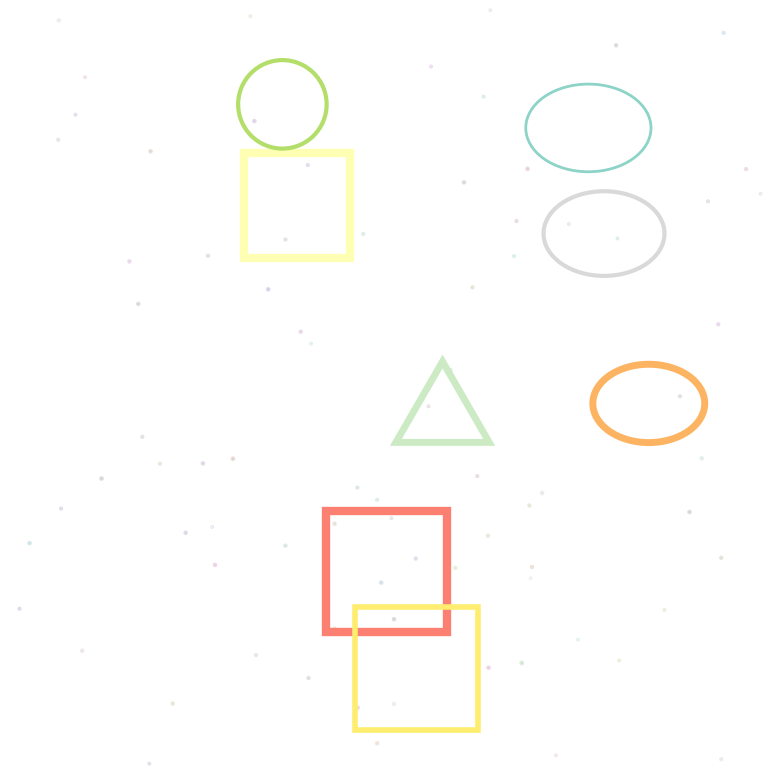[{"shape": "oval", "thickness": 1, "radius": 0.41, "center": [0.764, 0.834]}, {"shape": "square", "thickness": 3, "radius": 0.34, "center": [0.386, 0.733]}, {"shape": "square", "thickness": 3, "radius": 0.39, "center": [0.502, 0.258]}, {"shape": "oval", "thickness": 2.5, "radius": 0.36, "center": [0.843, 0.476]}, {"shape": "circle", "thickness": 1.5, "radius": 0.29, "center": [0.367, 0.864]}, {"shape": "oval", "thickness": 1.5, "radius": 0.39, "center": [0.784, 0.697]}, {"shape": "triangle", "thickness": 2.5, "radius": 0.35, "center": [0.575, 0.46]}, {"shape": "square", "thickness": 2, "radius": 0.4, "center": [0.541, 0.132]}]